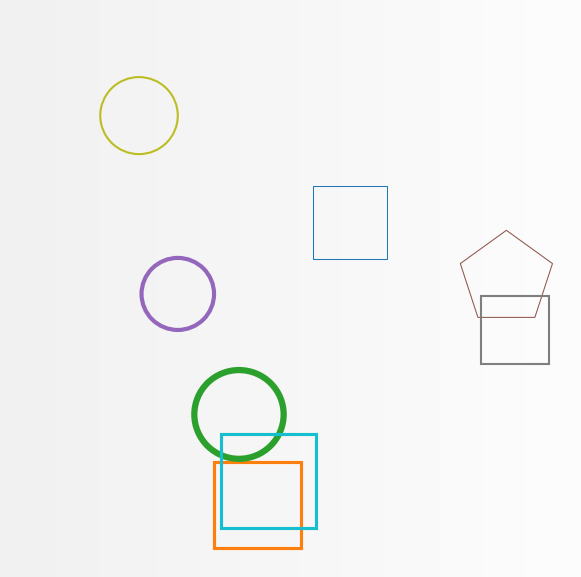[{"shape": "square", "thickness": 0.5, "radius": 0.32, "center": [0.602, 0.613]}, {"shape": "square", "thickness": 1.5, "radius": 0.37, "center": [0.443, 0.125]}, {"shape": "circle", "thickness": 3, "radius": 0.38, "center": [0.411, 0.281]}, {"shape": "circle", "thickness": 2, "radius": 0.31, "center": [0.306, 0.49]}, {"shape": "pentagon", "thickness": 0.5, "radius": 0.42, "center": [0.871, 0.517]}, {"shape": "square", "thickness": 1, "radius": 0.3, "center": [0.886, 0.427]}, {"shape": "circle", "thickness": 1, "radius": 0.33, "center": [0.239, 0.799]}, {"shape": "square", "thickness": 1.5, "radius": 0.41, "center": [0.462, 0.166]}]